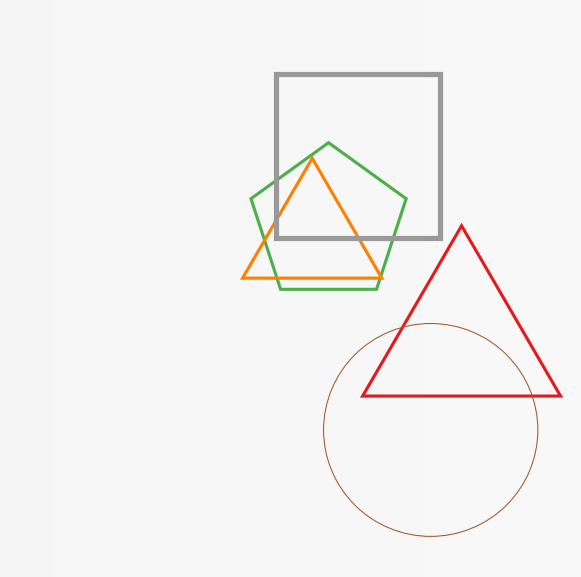[{"shape": "triangle", "thickness": 1.5, "radius": 0.98, "center": [0.794, 0.412]}, {"shape": "pentagon", "thickness": 1.5, "radius": 0.7, "center": [0.565, 0.612]}, {"shape": "triangle", "thickness": 1.5, "radius": 0.69, "center": [0.537, 0.587]}, {"shape": "circle", "thickness": 0.5, "radius": 0.92, "center": [0.741, 0.255]}, {"shape": "square", "thickness": 2.5, "radius": 0.71, "center": [0.616, 0.729]}]